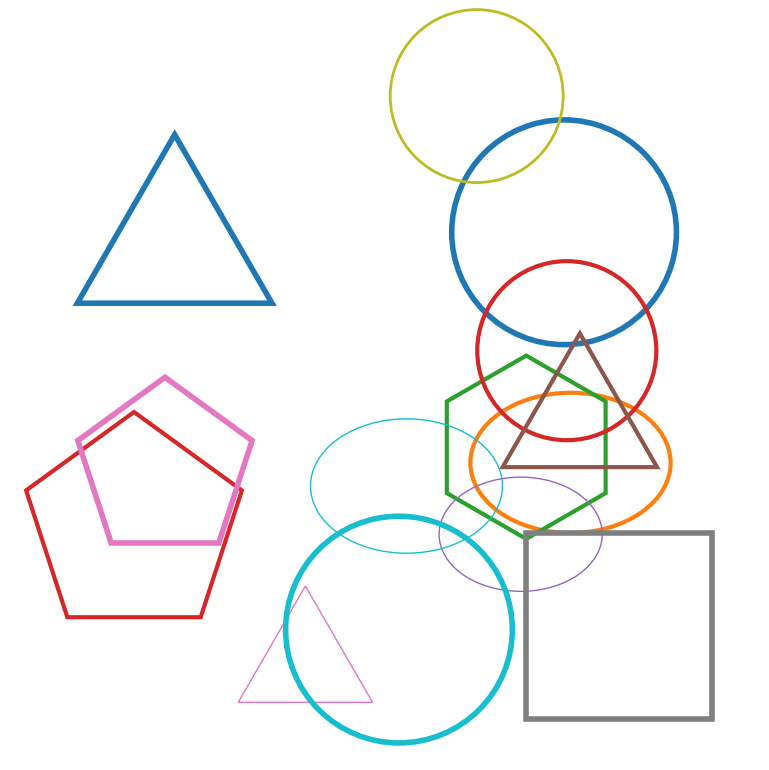[{"shape": "circle", "thickness": 2, "radius": 0.73, "center": [0.733, 0.698]}, {"shape": "triangle", "thickness": 2, "radius": 0.73, "center": [0.227, 0.679]}, {"shape": "oval", "thickness": 1.5, "radius": 0.65, "center": [0.741, 0.399]}, {"shape": "hexagon", "thickness": 1.5, "radius": 0.6, "center": [0.683, 0.419]}, {"shape": "pentagon", "thickness": 1.5, "radius": 0.74, "center": [0.174, 0.318]}, {"shape": "circle", "thickness": 1.5, "radius": 0.58, "center": [0.736, 0.545]}, {"shape": "oval", "thickness": 0.5, "radius": 0.53, "center": [0.676, 0.306]}, {"shape": "triangle", "thickness": 1.5, "radius": 0.58, "center": [0.753, 0.451]}, {"shape": "pentagon", "thickness": 2, "radius": 0.59, "center": [0.214, 0.391]}, {"shape": "triangle", "thickness": 0.5, "radius": 0.5, "center": [0.397, 0.138]}, {"shape": "square", "thickness": 2, "radius": 0.6, "center": [0.804, 0.187]}, {"shape": "circle", "thickness": 1, "radius": 0.56, "center": [0.619, 0.875]}, {"shape": "circle", "thickness": 2, "radius": 0.74, "center": [0.518, 0.182]}, {"shape": "oval", "thickness": 0.5, "radius": 0.62, "center": [0.528, 0.369]}]